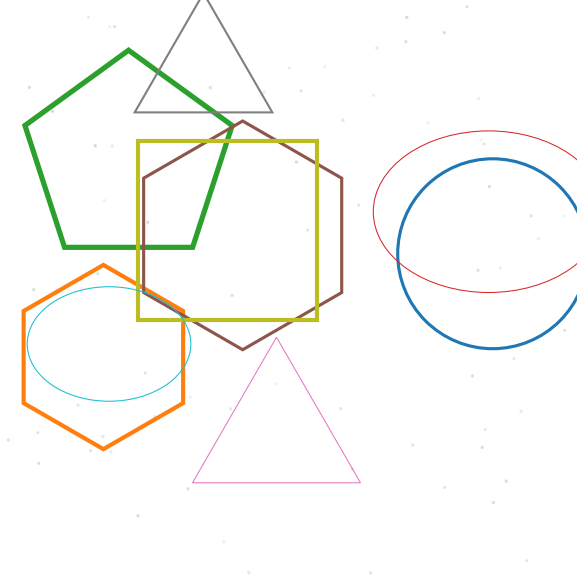[{"shape": "circle", "thickness": 1.5, "radius": 0.82, "center": [0.853, 0.56]}, {"shape": "hexagon", "thickness": 2, "radius": 0.8, "center": [0.179, 0.381]}, {"shape": "pentagon", "thickness": 2.5, "radius": 0.94, "center": [0.223, 0.723]}, {"shape": "oval", "thickness": 0.5, "radius": 1.0, "center": [0.846, 0.633]}, {"shape": "hexagon", "thickness": 1.5, "radius": 0.99, "center": [0.42, 0.592]}, {"shape": "triangle", "thickness": 0.5, "radius": 0.84, "center": [0.479, 0.247]}, {"shape": "triangle", "thickness": 1, "radius": 0.69, "center": [0.352, 0.873]}, {"shape": "square", "thickness": 2, "radius": 0.77, "center": [0.394, 0.6]}, {"shape": "oval", "thickness": 0.5, "radius": 0.71, "center": [0.189, 0.403]}]